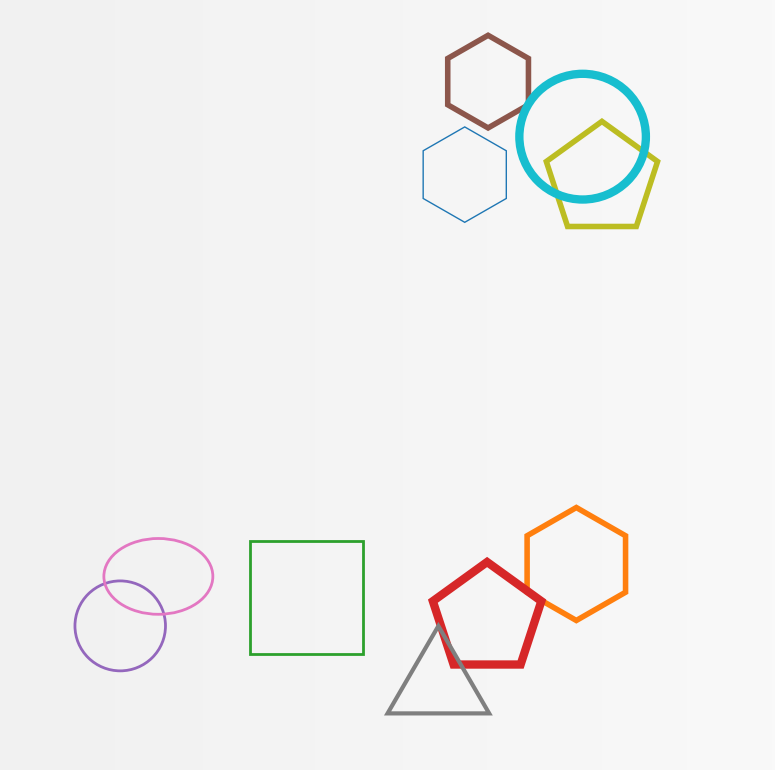[{"shape": "hexagon", "thickness": 0.5, "radius": 0.31, "center": [0.6, 0.773]}, {"shape": "hexagon", "thickness": 2, "radius": 0.37, "center": [0.744, 0.268]}, {"shape": "square", "thickness": 1, "radius": 0.37, "center": [0.395, 0.224]}, {"shape": "pentagon", "thickness": 3, "radius": 0.37, "center": [0.629, 0.197]}, {"shape": "circle", "thickness": 1, "radius": 0.29, "center": [0.155, 0.187]}, {"shape": "hexagon", "thickness": 2, "radius": 0.3, "center": [0.63, 0.894]}, {"shape": "oval", "thickness": 1, "radius": 0.35, "center": [0.204, 0.251]}, {"shape": "triangle", "thickness": 1.5, "radius": 0.38, "center": [0.566, 0.111]}, {"shape": "pentagon", "thickness": 2, "radius": 0.38, "center": [0.777, 0.767]}, {"shape": "circle", "thickness": 3, "radius": 0.41, "center": [0.752, 0.823]}]